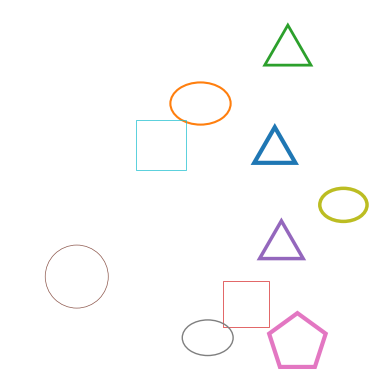[{"shape": "triangle", "thickness": 3, "radius": 0.31, "center": [0.714, 0.608]}, {"shape": "oval", "thickness": 1.5, "radius": 0.39, "center": [0.521, 0.731]}, {"shape": "triangle", "thickness": 2, "radius": 0.35, "center": [0.748, 0.865]}, {"shape": "square", "thickness": 0.5, "radius": 0.3, "center": [0.64, 0.21]}, {"shape": "triangle", "thickness": 2.5, "radius": 0.33, "center": [0.731, 0.361]}, {"shape": "circle", "thickness": 0.5, "radius": 0.41, "center": [0.199, 0.282]}, {"shape": "pentagon", "thickness": 3, "radius": 0.39, "center": [0.773, 0.109]}, {"shape": "oval", "thickness": 1, "radius": 0.33, "center": [0.539, 0.123]}, {"shape": "oval", "thickness": 2.5, "radius": 0.31, "center": [0.892, 0.468]}, {"shape": "square", "thickness": 0.5, "radius": 0.32, "center": [0.419, 0.623]}]